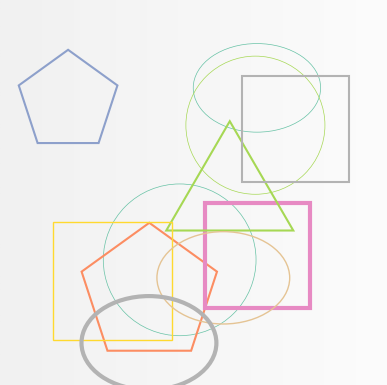[{"shape": "circle", "thickness": 0.5, "radius": 0.99, "center": [0.464, 0.325]}, {"shape": "oval", "thickness": 0.5, "radius": 0.82, "center": [0.663, 0.772]}, {"shape": "pentagon", "thickness": 1.5, "radius": 0.92, "center": [0.385, 0.238]}, {"shape": "pentagon", "thickness": 1.5, "radius": 0.67, "center": [0.176, 0.737]}, {"shape": "square", "thickness": 3, "radius": 0.68, "center": [0.665, 0.336]}, {"shape": "circle", "thickness": 0.5, "radius": 0.9, "center": [0.659, 0.675]}, {"shape": "triangle", "thickness": 1.5, "radius": 0.95, "center": [0.593, 0.496]}, {"shape": "square", "thickness": 1, "radius": 0.77, "center": [0.29, 0.27]}, {"shape": "oval", "thickness": 1, "radius": 0.86, "center": [0.576, 0.278]}, {"shape": "oval", "thickness": 3, "radius": 0.87, "center": [0.384, 0.109]}, {"shape": "square", "thickness": 1.5, "radius": 0.69, "center": [0.762, 0.666]}]